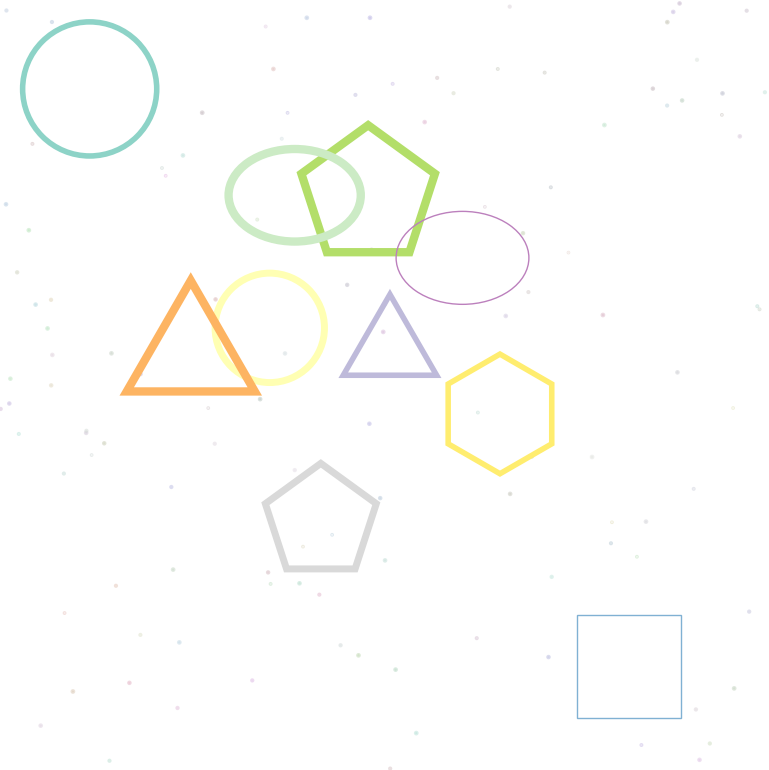[{"shape": "circle", "thickness": 2, "radius": 0.44, "center": [0.116, 0.885]}, {"shape": "circle", "thickness": 2.5, "radius": 0.36, "center": [0.35, 0.574]}, {"shape": "triangle", "thickness": 2, "radius": 0.35, "center": [0.506, 0.548]}, {"shape": "square", "thickness": 0.5, "radius": 0.34, "center": [0.817, 0.134]}, {"shape": "triangle", "thickness": 3, "radius": 0.48, "center": [0.248, 0.54]}, {"shape": "pentagon", "thickness": 3, "radius": 0.46, "center": [0.478, 0.746]}, {"shape": "pentagon", "thickness": 2.5, "radius": 0.38, "center": [0.417, 0.322]}, {"shape": "oval", "thickness": 0.5, "radius": 0.43, "center": [0.601, 0.665]}, {"shape": "oval", "thickness": 3, "radius": 0.43, "center": [0.383, 0.746]}, {"shape": "hexagon", "thickness": 2, "radius": 0.39, "center": [0.649, 0.462]}]